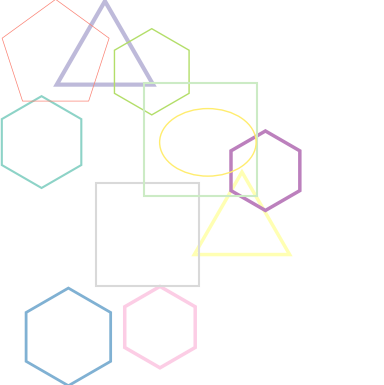[{"shape": "hexagon", "thickness": 1.5, "radius": 0.6, "center": [0.108, 0.631]}, {"shape": "triangle", "thickness": 2.5, "radius": 0.71, "center": [0.628, 0.41]}, {"shape": "triangle", "thickness": 3, "radius": 0.72, "center": [0.273, 0.852]}, {"shape": "pentagon", "thickness": 0.5, "radius": 0.73, "center": [0.144, 0.856]}, {"shape": "hexagon", "thickness": 2, "radius": 0.63, "center": [0.178, 0.125]}, {"shape": "hexagon", "thickness": 1, "radius": 0.56, "center": [0.394, 0.814]}, {"shape": "hexagon", "thickness": 2.5, "radius": 0.53, "center": [0.416, 0.15]}, {"shape": "square", "thickness": 1.5, "radius": 0.67, "center": [0.382, 0.392]}, {"shape": "hexagon", "thickness": 2.5, "radius": 0.52, "center": [0.689, 0.557]}, {"shape": "square", "thickness": 1.5, "radius": 0.74, "center": [0.52, 0.638]}, {"shape": "oval", "thickness": 1, "radius": 0.63, "center": [0.54, 0.63]}]